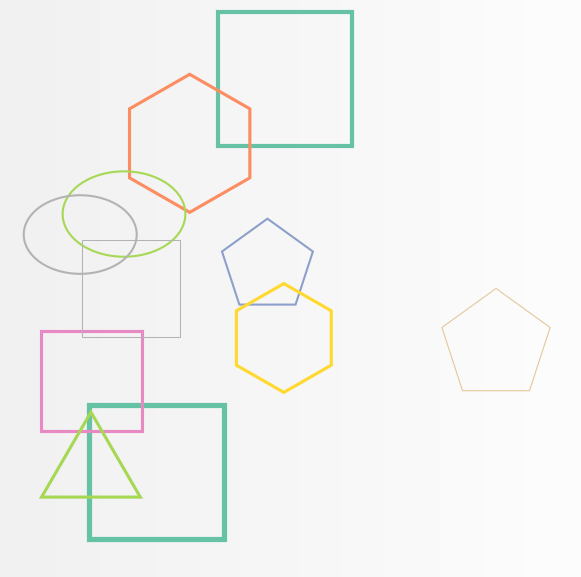[{"shape": "square", "thickness": 2, "radius": 0.58, "center": [0.49, 0.862]}, {"shape": "square", "thickness": 2.5, "radius": 0.58, "center": [0.27, 0.182]}, {"shape": "hexagon", "thickness": 1.5, "radius": 0.6, "center": [0.326, 0.751]}, {"shape": "pentagon", "thickness": 1, "radius": 0.41, "center": [0.46, 0.538]}, {"shape": "square", "thickness": 1.5, "radius": 0.43, "center": [0.157, 0.34]}, {"shape": "oval", "thickness": 1, "radius": 0.53, "center": [0.213, 0.628]}, {"shape": "triangle", "thickness": 1.5, "radius": 0.49, "center": [0.156, 0.187]}, {"shape": "hexagon", "thickness": 1.5, "radius": 0.47, "center": [0.488, 0.414]}, {"shape": "pentagon", "thickness": 0.5, "radius": 0.49, "center": [0.853, 0.402]}, {"shape": "oval", "thickness": 1, "radius": 0.49, "center": [0.138, 0.593]}, {"shape": "square", "thickness": 0.5, "radius": 0.42, "center": [0.225, 0.5]}]